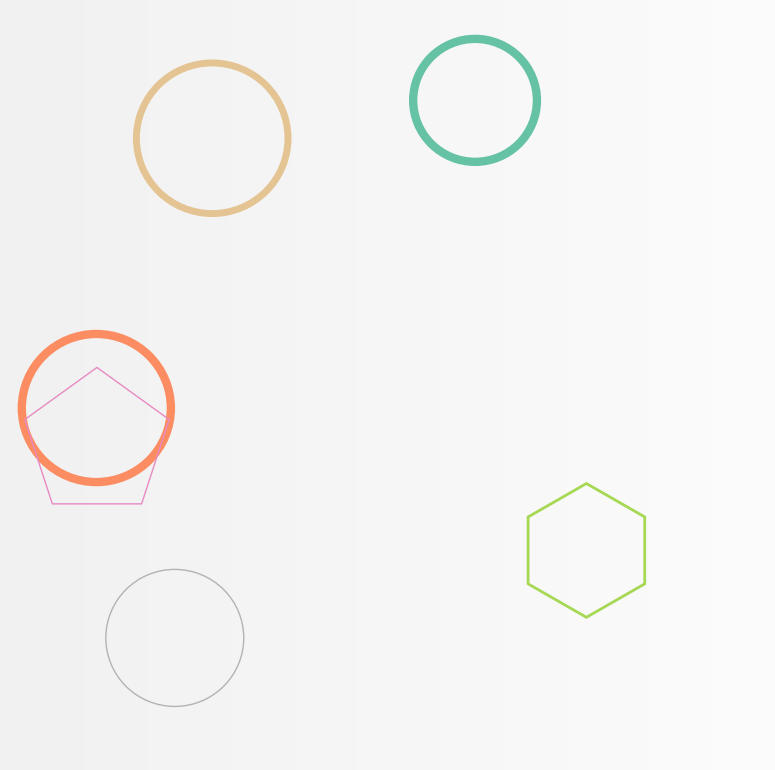[{"shape": "circle", "thickness": 3, "radius": 0.4, "center": [0.613, 0.87]}, {"shape": "circle", "thickness": 3, "radius": 0.48, "center": [0.124, 0.47]}, {"shape": "pentagon", "thickness": 0.5, "radius": 0.49, "center": [0.125, 0.425]}, {"shape": "hexagon", "thickness": 1, "radius": 0.43, "center": [0.757, 0.285]}, {"shape": "circle", "thickness": 2.5, "radius": 0.49, "center": [0.274, 0.82]}, {"shape": "circle", "thickness": 0.5, "radius": 0.44, "center": [0.226, 0.172]}]